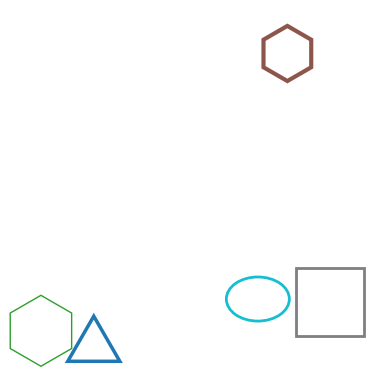[{"shape": "triangle", "thickness": 2.5, "radius": 0.39, "center": [0.244, 0.101]}, {"shape": "hexagon", "thickness": 1, "radius": 0.46, "center": [0.106, 0.141]}, {"shape": "hexagon", "thickness": 3, "radius": 0.36, "center": [0.746, 0.861]}, {"shape": "square", "thickness": 2, "radius": 0.44, "center": [0.856, 0.215]}, {"shape": "oval", "thickness": 2, "radius": 0.41, "center": [0.67, 0.223]}]